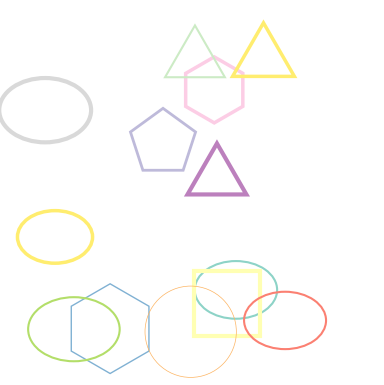[{"shape": "oval", "thickness": 1.5, "radius": 0.54, "center": [0.613, 0.247]}, {"shape": "square", "thickness": 3, "radius": 0.42, "center": [0.59, 0.211]}, {"shape": "pentagon", "thickness": 2, "radius": 0.44, "center": [0.423, 0.63]}, {"shape": "oval", "thickness": 1.5, "radius": 0.53, "center": [0.74, 0.168]}, {"shape": "hexagon", "thickness": 1, "radius": 0.58, "center": [0.286, 0.146]}, {"shape": "circle", "thickness": 0.5, "radius": 0.59, "center": [0.495, 0.138]}, {"shape": "oval", "thickness": 1.5, "radius": 0.59, "center": [0.192, 0.145]}, {"shape": "hexagon", "thickness": 2.5, "radius": 0.43, "center": [0.556, 0.767]}, {"shape": "oval", "thickness": 3, "radius": 0.6, "center": [0.117, 0.714]}, {"shape": "triangle", "thickness": 3, "radius": 0.44, "center": [0.564, 0.539]}, {"shape": "triangle", "thickness": 1.5, "radius": 0.45, "center": [0.506, 0.844]}, {"shape": "triangle", "thickness": 2.5, "radius": 0.46, "center": [0.684, 0.848]}, {"shape": "oval", "thickness": 2.5, "radius": 0.49, "center": [0.143, 0.385]}]